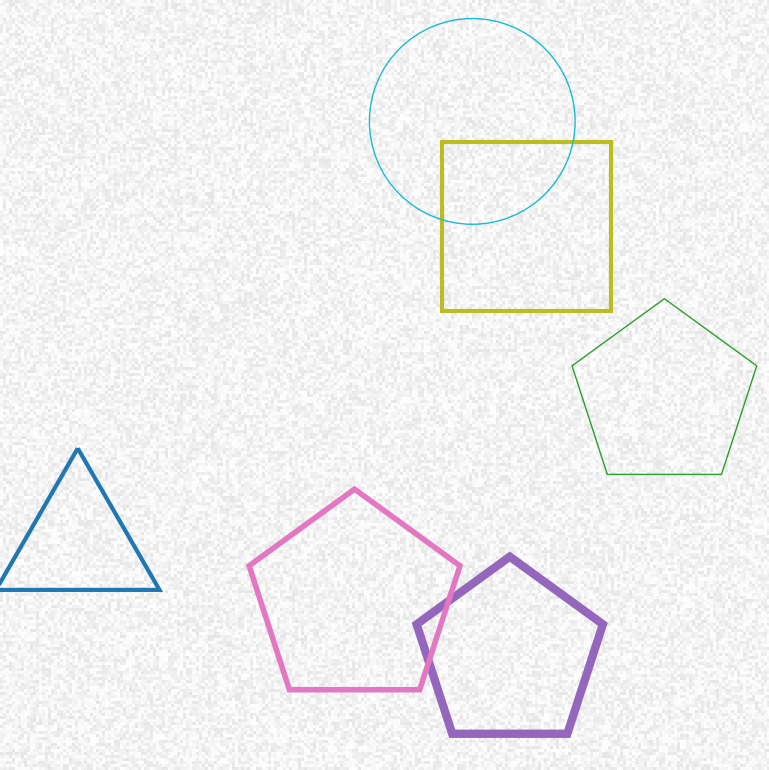[{"shape": "triangle", "thickness": 1.5, "radius": 0.61, "center": [0.101, 0.295]}, {"shape": "pentagon", "thickness": 0.5, "radius": 0.63, "center": [0.863, 0.486]}, {"shape": "pentagon", "thickness": 3, "radius": 0.64, "center": [0.662, 0.15]}, {"shape": "pentagon", "thickness": 2, "radius": 0.72, "center": [0.46, 0.221]}, {"shape": "square", "thickness": 1.5, "radius": 0.55, "center": [0.684, 0.706]}, {"shape": "circle", "thickness": 0.5, "radius": 0.67, "center": [0.613, 0.842]}]